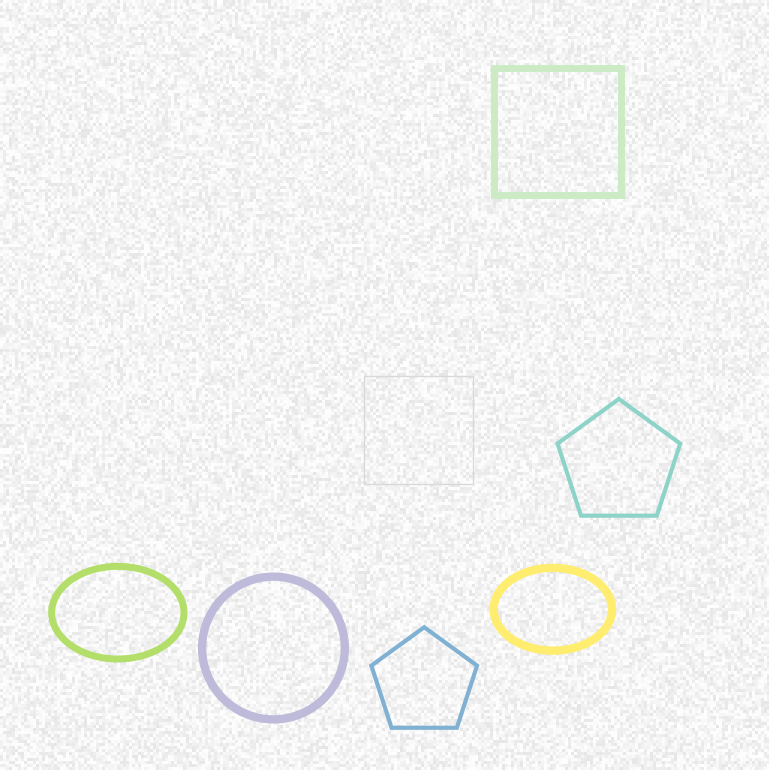[{"shape": "pentagon", "thickness": 1.5, "radius": 0.42, "center": [0.804, 0.398]}, {"shape": "circle", "thickness": 3, "radius": 0.46, "center": [0.355, 0.158]}, {"shape": "pentagon", "thickness": 1.5, "radius": 0.36, "center": [0.551, 0.113]}, {"shape": "oval", "thickness": 2.5, "radius": 0.43, "center": [0.153, 0.204]}, {"shape": "square", "thickness": 0.5, "radius": 0.35, "center": [0.543, 0.442]}, {"shape": "square", "thickness": 2.5, "radius": 0.41, "center": [0.724, 0.829]}, {"shape": "oval", "thickness": 3, "radius": 0.38, "center": [0.718, 0.209]}]